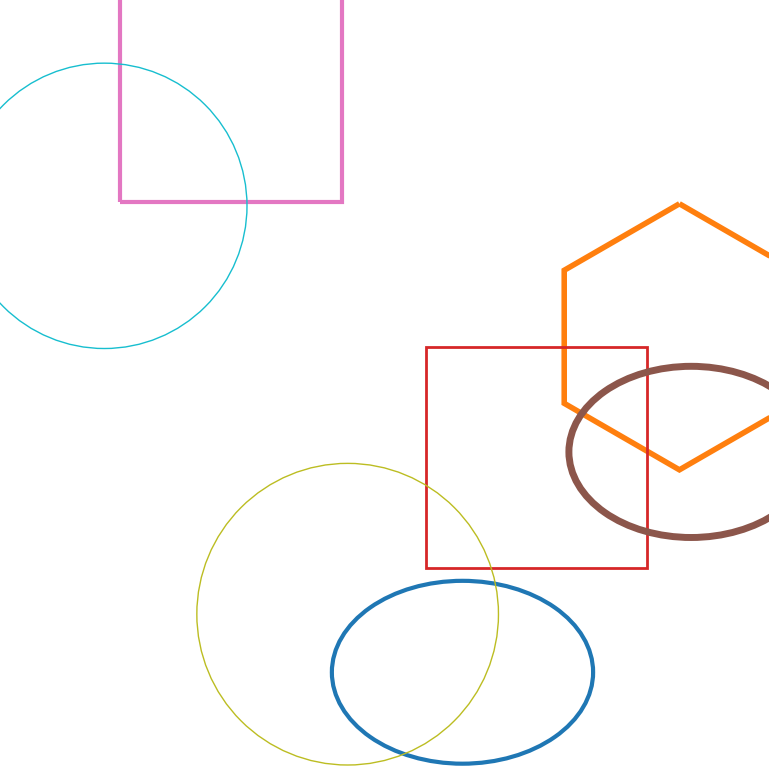[{"shape": "oval", "thickness": 1.5, "radius": 0.85, "center": [0.601, 0.127]}, {"shape": "hexagon", "thickness": 2, "radius": 0.86, "center": [0.882, 0.563]}, {"shape": "square", "thickness": 1, "radius": 0.72, "center": [0.697, 0.406]}, {"shape": "oval", "thickness": 2.5, "radius": 0.79, "center": [0.898, 0.413]}, {"shape": "square", "thickness": 1.5, "radius": 0.72, "center": [0.3, 0.882]}, {"shape": "circle", "thickness": 0.5, "radius": 0.98, "center": [0.451, 0.202]}, {"shape": "circle", "thickness": 0.5, "radius": 0.93, "center": [0.135, 0.733]}]